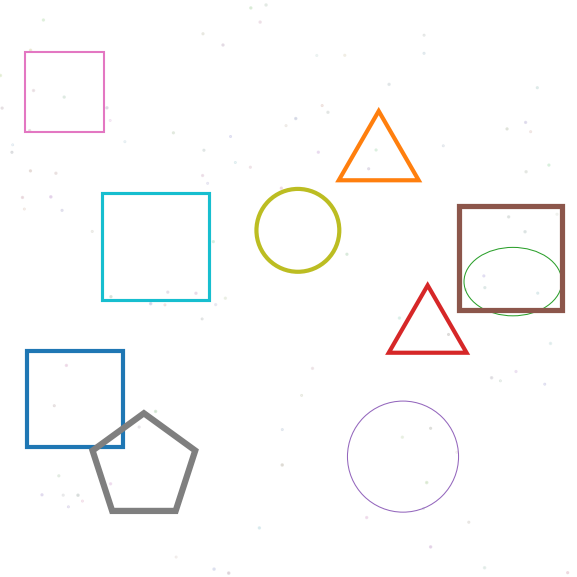[{"shape": "square", "thickness": 2, "radius": 0.41, "center": [0.13, 0.308]}, {"shape": "triangle", "thickness": 2, "radius": 0.4, "center": [0.656, 0.727]}, {"shape": "oval", "thickness": 0.5, "radius": 0.42, "center": [0.888, 0.512]}, {"shape": "triangle", "thickness": 2, "radius": 0.39, "center": [0.741, 0.427]}, {"shape": "circle", "thickness": 0.5, "radius": 0.48, "center": [0.698, 0.208]}, {"shape": "square", "thickness": 2.5, "radius": 0.45, "center": [0.884, 0.552]}, {"shape": "square", "thickness": 1, "radius": 0.35, "center": [0.112, 0.84]}, {"shape": "pentagon", "thickness": 3, "radius": 0.47, "center": [0.249, 0.19]}, {"shape": "circle", "thickness": 2, "radius": 0.36, "center": [0.516, 0.6]}, {"shape": "square", "thickness": 1.5, "radius": 0.46, "center": [0.269, 0.573]}]